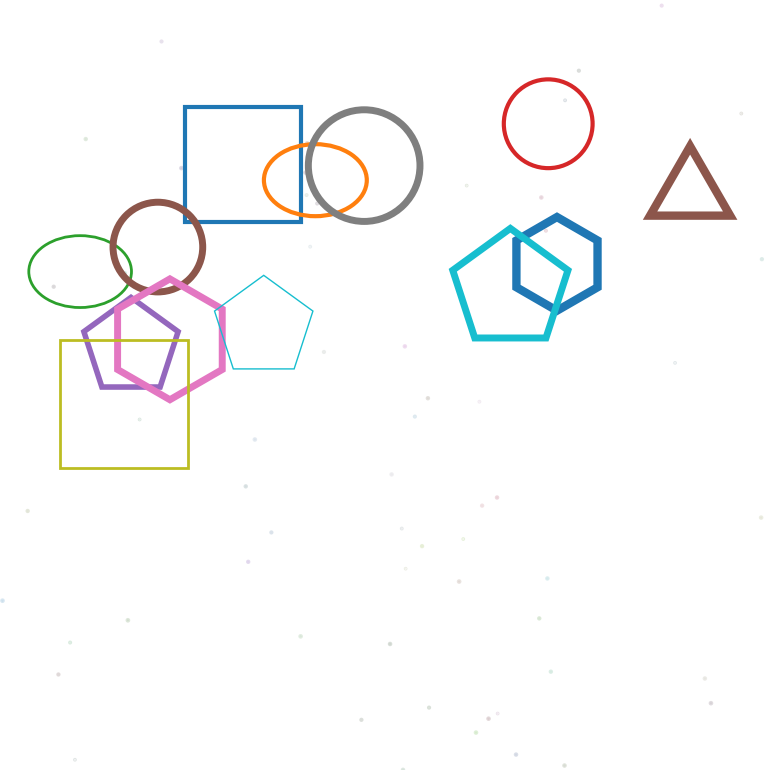[{"shape": "hexagon", "thickness": 3, "radius": 0.3, "center": [0.723, 0.657]}, {"shape": "square", "thickness": 1.5, "radius": 0.38, "center": [0.315, 0.786]}, {"shape": "oval", "thickness": 1.5, "radius": 0.33, "center": [0.41, 0.766]}, {"shape": "oval", "thickness": 1, "radius": 0.33, "center": [0.104, 0.647]}, {"shape": "circle", "thickness": 1.5, "radius": 0.29, "center": [0.712, 0.839]}, {"shape": "pentagon", "thickness": 2, "radius": 0.32, "center": [0.17, 0.549]}, {"shape": "circle", "thickness": 2.5, "radius": 0.29, "center": [0.205, 0.679]}, {"shape": "triangle", "thickness": 3, "radius": 0.3, "center": [0.896, 0.75]}, {"shape": "hexagon", "thickness": 2.5, "radius": 0.39, "center": [0.221, 0.559]}, {"shape": "circle", "thickness": 2.5, "radius": 0.36, "center": [0.473, 0.785]}, {"shape": "square", "thickness": 1, "radius": 0.42, "center": [0.161, 0.475]}, {"shape": "pentagon", "thickness": 2.5, "radius": 0.39, "center": [0.663, 0.625]}, {"shape": "pentagon", "thickness": 0.5, "radius": 0.34, "center": [0.343, 0.575]}]